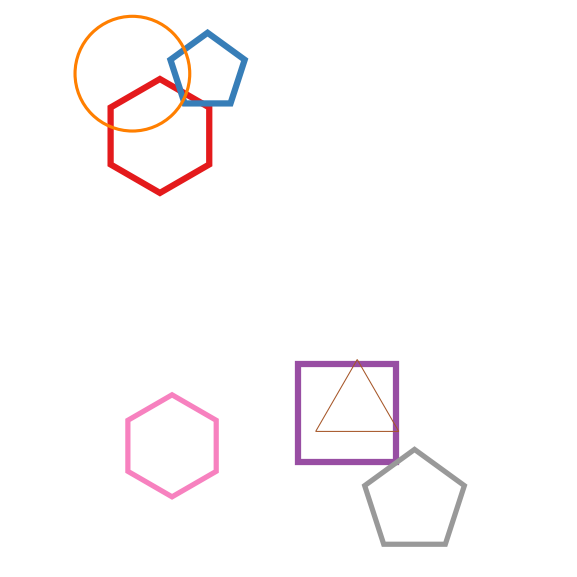[{"shape": "hexagon", "thickness": 3, "radius": 0.49, "center": [0.277, 0.764]}, {"shape": "pentagon", "thickness": 3, "radius": 0.34, "center": [0.359, 0.875]}, {"shape": "square", "thickness": 3, "radius": 0.42, "center": [0.601, 0.284]}, {"shape": "circle", "thickness": 1.5, "radius": 0.5, "center": [0.229, 0.872]}, {"shape": "triangle", "thickness": 0.5, "radius": 0.42, "center": [0.619, 0.294]}, {"shape": "hexagon", "thickness": 2.5, "radius": 0.44, "center": [0.298, 0.227]}, {"shape": "pentagon", "thickness": 2.5, "radius": 0.45, "center": [0.718, 0.13]}]